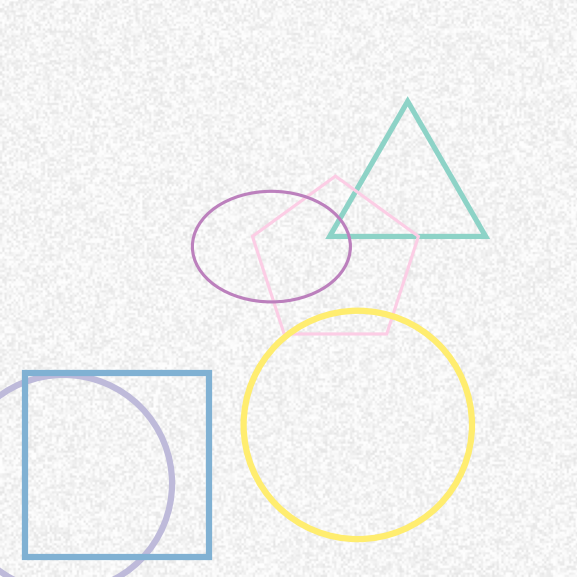[{"shape": "triangle", "thickness": 2.5, "radius": 0.78, "center": [0.706, 0.668]}, {"shape": "circle", "thickness": 3, "radius": 0.94, "center": [0.11, 0.162]}, {"shape": "square", "thickness": 3, "radius": 0.79, "center": [0.202, 0.194]}, {"shape": "pentagon", "thickness": 1.5, "radius": 0.76, "center": [0.581, 0.543]}, {"shape": "oval", "thickness": 1.5, "radius": 0.68, "center": [0.47, 0.572]}, {"shape": "circle", "thickness": 3, "radius": 0.99, "center": [0.62, 0.263]}]